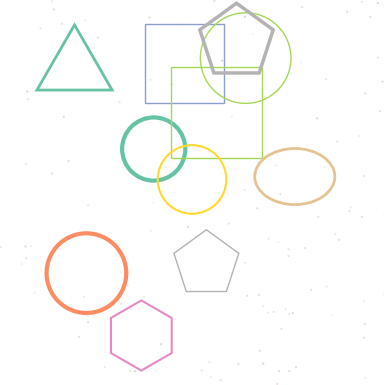[{"shape": "triangle", "thickness": 2, "radius": 0.56, "center": [0.194, 0.822]}, {"shape": "circle", "thickness": 3, "radius": 0.41, "center": [0.399, 0.613]}, {"shape": "circle", "thickness": 3, "radius": 0.52, "center": [0.224, 0.291]}, {"shape": "square", "thickness": 1, "radius": 0.51, "center": [0.478, 0.836]}, {"shape": "hexagon", "thickness": 1.5, "radius": 0.46, "center": [0.367, 0.129]}, {"shape": "square", "thickness": 1, "radius": 0.59, "center": [0.563, 0.708]}, {"shape": "circle", "thickness": 1, "radius": 0.59, "center": [0.638, 0.849]}, {"shape": "circle", "thickness": 1.5, "radius": 0.45, "center": [0.499, 0.534]}, {"shape": "oval", "thickness": 2, "radius": 0.52, "center": [0.766, 0.541]}, {"shape": "pentagon", "thickness": 1, "radius": 0.44, "center": [0.536, 0.315]}, {"shape": "pentagon", "thickness": 2.5, "radius": 0.5, "center": [0.614, 0.892]}]